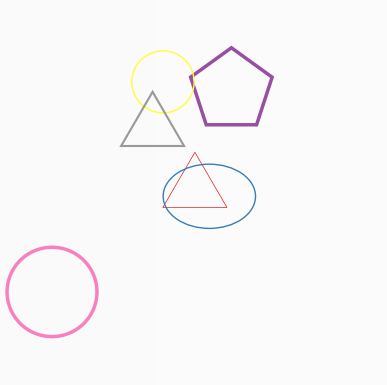[{"shape": "triangle", "thickness": 0.5, "radius": 0.48, "center": [0.503, 0.509]}, {"shape": "oval", "thickness": 1, "radius": 0.6, "center": [0.54, 0.49]}, {"shape": "pentagon", "thickness": 2.5, "radius": 0.55, "center": [0.597, 0.765]}, {"shape": "circle", "thickness": 1, "radius": 0.4, "center": [0.421, 0.787]}, {"shape": "circle", "thickness": 2.5, "radius": 0.58, "center": [0.134, 0.242]}, {"shape": "triangle", "thickness": 1.5, "radius": 0.47, "center": [0.394, 0.668]}]